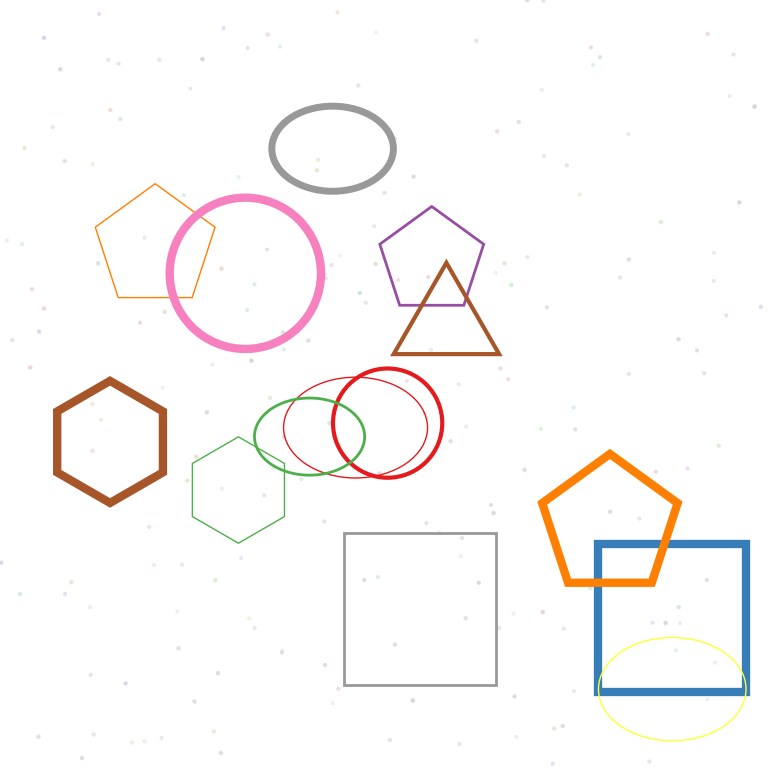[{"shape": "circle", "thickness": 1.5, "radius": 0.35, "center": [0.503, 0.451]}, {"shape": "oval", "thickness": 0.5, "radius": 0.47, "center": [0.462, 0.445]}, {"shape": "square", "thickness": 3, "radius": 0.48, "center": [0.873, 0.197]}, {"shape": "oval", "thickness": 1, "radius": 0.36, "center": [0.402, 0.433]}, {"shape": "hexagon", "thickness": 0.5, "radius": 0.35, "center": [0.31, 0.364]}, {"shape": "pentagon", "thickness": 1, "radius": 0.35, "center": [0.561, 0.661]}, {"shape": "pentagon", "thickness": 0.5, "radius": 0.41, "center": [0.202, 0.68]}, {"shape": "pentagon", "thickness": 3, "radius": 0.46, "center": [0.792, 0.318]}, {"shape": "oval", "thickness": 0.5, "radius": 0.48, "center": [0.873, 0.105]}, {"shape": "hexagon", "thickness": 3, "radius": 0.4, "center": [0.143, 0.426]}, {"shape": "triangle", "thickness": 1.5, "radius": 0.4, "center": [0.58, 0.58]}, {"shape": "circle", "thickness": 3, "radius": 0.49, "center": [0.319, 0.645]}, {"shape": "oval", "thickness": 2.5, "radius": 0.39, "center": [0.432, 0.807]}, {"shape": "square", "thickness": 1, "radius": 0.49, "center": [0.545, 0.21]}]